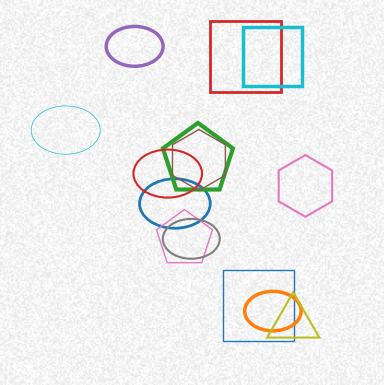[{"shape": "oval", "thickness": 2, "radius": 0.46, "center": [0.454, 0.471]}, {"shape": "square", "thickness": 1, "radius": 0.46, "center": [0.671, 0.207]}, {"shape": "oval", "thickness": 2.5, "radius": 0.37, "center": [0.709, 0.192]}, {"shape": "pentagon", "thickness": 3, "radius": 0.48, "center": [0.514, 0.585]}, {"shape": "square", "thickness": 2, "radius": 0.46, "center": [0.638, 0.853]}, {"shape": "oval", "thickness": 1.5, "radius": 0.45, "center": [0.436, 0.549]}, {"shape": "oval", "thickness": 2.5, "radius": 0.37, "center": [0.35, 0.88]}, {"shape": "hexagon", "thickness": 1, "radius": 0.4, "center": [0.517, 0.584]}, {"shape": "hexagon", "thickness": 1.5, "radius": 0.4, "center": [0.793, 0.517]}, {"shape": "pentagon", "thickness": 1, "radius": 0.38, "center": [0.479, 0.379]}, {"shape": "oval", "thickness": 1.5, "radius": 0.37, "center": [0.497, 0.38]}, {"shape": "triangle", "thickness": 1.5, "radius": 0.39, "center": [0.762, 0.162]}, {"shape": "square", "thickness": 2.5, "radius": 0.38, "center": [0.708, 0.853]}, {"shape": "oval", "thickness": 0.5, "radius": 0.45, "center": [0.171, 0.662]}]